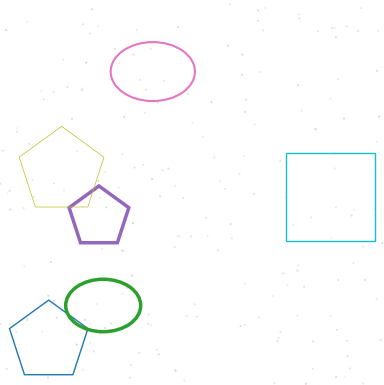[{"shape": "pentagon", "thickness": 1, "radius": 0.54, "center": [0.127, 0.113]}, {"shape": "oval", "thickness": 2.5, "radius": 0.49, "center": [0.268, 0.207]}, {"shape": "pentagon", "thickness": 2.5, "radius": 0.41, "center": [0.257, 0.435]}, {"shape": "oval", "thickness": 1.5, "radius": 0.55, "center": [0.397, 0.814]}, {"shape": "pentagon", "thickness": 0.5, "radius": 0.58, "center": [0.16, 0.556]}, {"shape": "square", "thickness": 1, "radius": 0.58, "center": [0.859, 0.488]}]